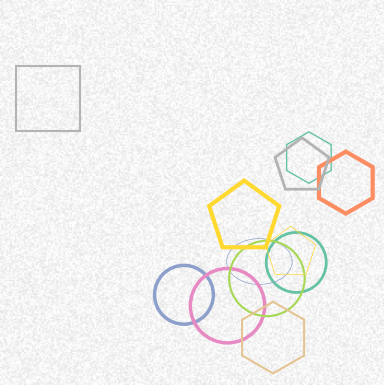[{"shape": "hexagon", "thickness": 1, "radius": 0.33, "center": [0.802, 0.591]}, {"shape": "circle", "thickness": 2, "radius": 0.39, "center": [0.769, 0.318]}, {"shape": "hexagon", "thickness": 3, "radius": 0.4, "center": [0.898, 0.526]}, {"shape": "oval", "thickness": 0.5, "radius": 0.43, "center": [0.674, 0.321]}, {"shape": "circle", "thickness": 2.5, "radius": 0.38, "center": [0.478, 0.234]}, {"shape": "circle", "thickness": 2.5, "radius": 0.48, "center": [0.591, 0.206]}, {"shape": "circle", "thickness": 1.5, "radius": 0.49, "center": [0.693, 0.277]}, {"shape": "pentagon", "thickness": 0.5, "radius": 0.34, "center": [0.755, 0.343]}, {"shape": "pentagon", "thickness": 3, "radius": 0.48, "center": [0.634, 0.435]}, {"shape": "hexagon", "thickness": 1.5, "radius": 0.47, "center": [0.709, 0.123]}, {"shape": "pentagon", "thickness": 2, "radius": 0.37, "center": [0.785, 0.568]}, {"shape": "square", "thickness": 1.5, "radius": 0.42, "center": [0.125, 0.744]}]